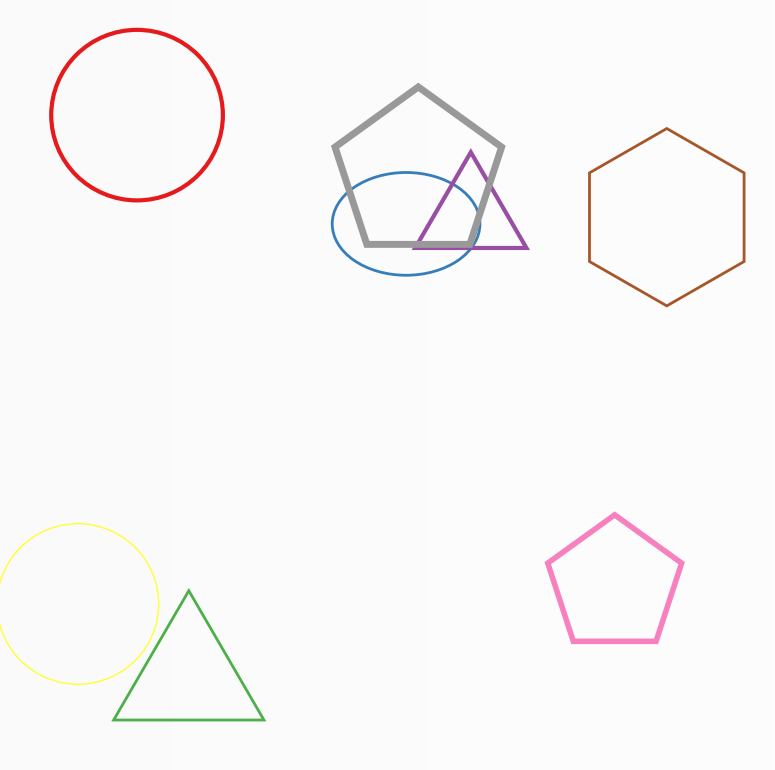[{"shape": "circle", "thickness": 1.5, "radius": 0.55, "center": [0.177, 0.85]}, {"shape": "oval", "thickness": 1, "radius": 0.48, "center": [0.524, 0.709]}, {"shape": "triangle", "thickness": 1, "radius": 0.56, "center": [0.244, 0.121]}, {"shape": "triangle", "thickness": 1.5, "radius": 0.41, "center": [0.607, 0.719]}, {"shape": "circle", "thickness": 0.5, "radius": 0.52, "center": [0.101, 0.216]}, {"shape": "hexagon", "thickness": 1, "radius": 0.58, "center": [0.86, 0.718]}, {"shape": "pentagon", "thickness": 2, "radius": 0.45, "center": [0.793, 0.241]}, {"shape": "pentagon", "thickness": 2.5, "radius": 0.57, "center": [0.54, 0.774]}]